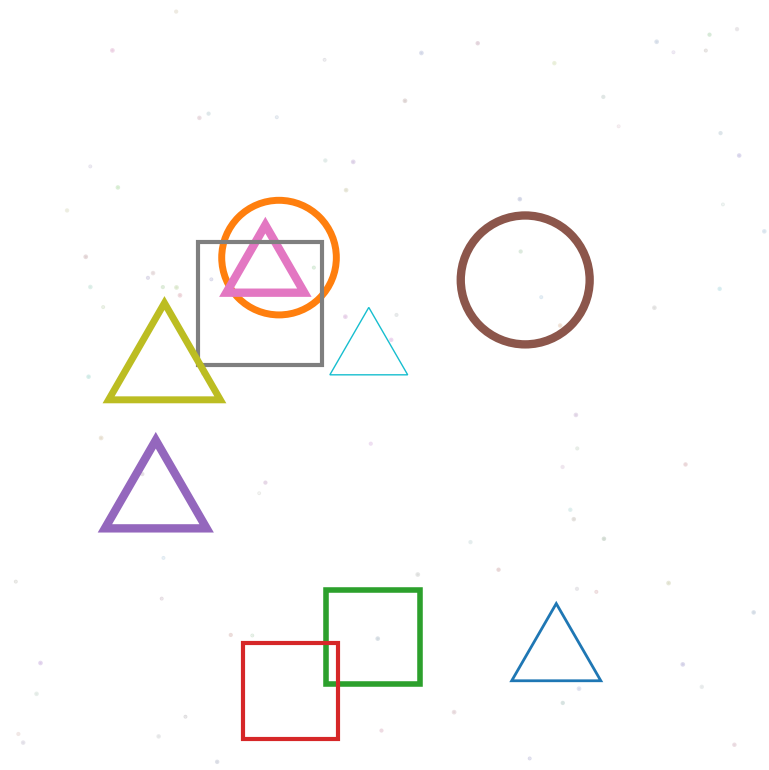[{"shape": "triangle", "thickness": 1, "radius": 0.33, "center": [0.722, 0.149]}, {"shape": "circle", "thickness": 2.5, "radius": 0.37, "center": [0.362, 0.665]}, {"shape": "square", "thickness": 2, "radius": 0.31, "center": [0.484, 0.173]}, {"shape": "square", "thickness": 1.5, "radius": 0.31, "center": [0.377, 0.103]}, {"shape": "triangle", "thickness": 3, "radius": 0.38, "center": [0.202, 0.352]}, {"shape": "circle", "thickness": 3, "radius": 0.42, "center": [0.682, 0.636]}, {"shape": "triangle", "thickness": 3, "radius": 0.29, "center": [0.345, 0.649]}, {"shape": "square", "thickness": 1.5, "radius": 0.4, "center": [0.338, 0.606]}, {"shape": "triangle", "thickness": 2.5, "radius": 0.42, "center": [0.214, 0.523]}, {"shape": "triangle", "thickness": 0.5, "radius": 0.29, "center": [0.479, 0.542]}]